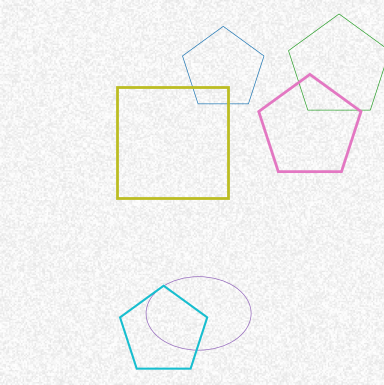[{"shape": "pentagon", "thickness": 0.5, "radius": 0.56, "center": [0.58, 0.82]}, {"shape": "pentagon", "thickness": 0.5, "radius": 0.69, "center": [0.881, 0.826]}, {"shape": "oval", "thickness": 0.5, "radius": 0.68, "center": [0.516, 0.186]}, {"shape": "pentagon", "thickness": 2, "radius": 0.7, "center": [0.805, 0.667]}, {"shape": "square", "thickness": 2, "radius": 0.72, "center": [0.447, 0.629]}, {"shape": "pentagon", "thickness": 1.5, "radius": 0.6, "center": [0.425, 0.139]}]